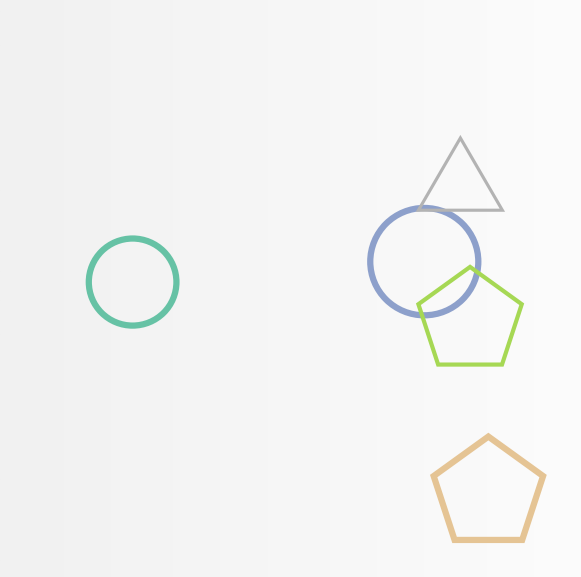[{"shape": "circle", "thickness": 3, "radius": 0.38, "center": [0.228, 0.511]}, {"shape": "circle", "thickness": 3, "radius": 0.46, "center": [0.73, 0.546]}, {"shape": "pentagon", "thickness": 2, "radius": 0.47, "center": [0.809, 0.443]}, {"shape": "pentagon", "thickness": 3, "radius": 0.49, "center": [0.84, 0.144]}, {"shape": "triangle", "thickness": 1.5, "radius": 0.42, "center": [0.792, 0.677]}]